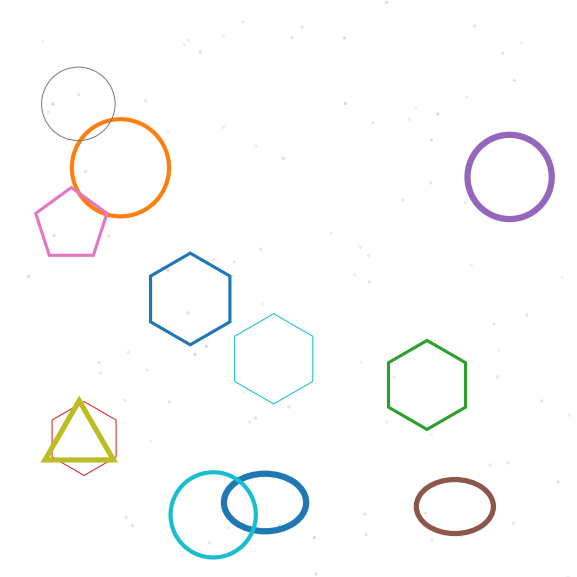[{"shape": "hexagon", "thickness": 1.5, "radius": 0.4, "center": [0.329, 0.481]}, {"shape": "oval", "thickness": 3, "radius": 0.36, "center": [0.459, 0.129]}, {"shape": "circle", "thickness": 2, "radius": 0.42, "center": [0.209, 0.709]}, {"shape": "hexagon", "thickness": 1.5, "radius": 0.39, "center": [0.739, 0.333]}, {"shape": "hexagon", "thickness": 0.5, "radius": 0.32, "center": [0.146, 0.24]}, {"shape": "circle", "thickness": 3, "radius": 0.36, "center": [0.882, 0.693]}, {"shape": "oval", "thickness": 2.5, "radius": 0.33, "center": [0.788, 0.122]}, {"shape": "pentagon", "thickness": 1.5, "radius": 0.32, "center": [0.124, 0.61]}, {"shape": "circle", "thickness": 0.5, "radius": 0.32, "center": [0.136, 0.819]}, {"shape": "triangle", "thickness": 2.5, "radius": 0.34, "center": [0.137, 0.237]}, {"shape": "circle", "thickness": 2, "radius": 0.37, "center": [0.369, 0.108]}, {"shape": "hexagon", "thickness": 0.5, "radius": 0.39, "center": [0.474, 0.378]}]